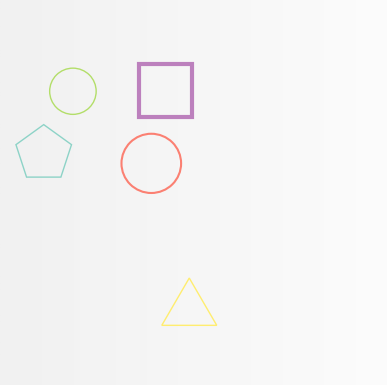[{"shape": "pentagon", "thickness": 1, "radius": 0.38, "center": [0.113, 0.601]}, {"shape": "circle", "thickness": 1.5, "radius": 0.38, "center": [0.39, 0.576]}, {"shape": "circle", "thickness": 1, "radius": 0.3, "center": [0.188, 0.763]}, {"shape": "square", "thickness": 3, "radius": 0.34, "center": [0.428, 0.765]}, {"shape": "triangle", "thickness": 1, "radius": 0.41, "center": [0.488, 0.196]}]